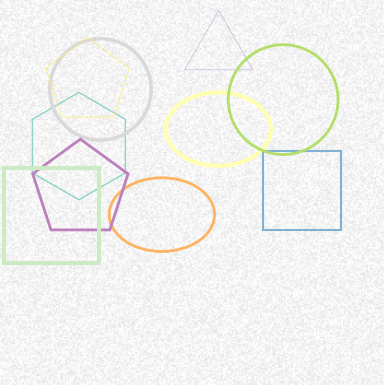[{"shape": "hexagon", "thickness": 1, "radius": 0.7, "center": [0.205, 0.621]}, {"shape": "oval", "thickness": 3, "radius": 0.68, "center": [0.567, 0.665]}, {"shape": "triangle", "thickness": 0.5, "radius": 0.51, "center": [0.568, 0.87]}, {"shape": "square", "thickness": 1.5, "radius": 0.51, "center": [0.785, 0.506]}, {"shape": "oval", "thickness": 2, "radius": 0.68, "center": [0.42, 0.443]}, {"shape": "circle", "thickness": 2, "radius": 0.71, "center": [0.736, 0.741]}, {"shape": "circle", "thickness": 2.5, "radius": 0.66, "center": [0.261, 0.768]}, {"shape": "pentagon", "thickness": 2, "radius": 0.65, "center": [0.209, 0.508]}, {"shape": "square", "thickness": 3, "radius": 0.62, "center": [0.133, 0.441]}, {"shape": "pentagon", "thickness": 0.5, "radius": 0.57, "center": [0.228, 0.788]}]